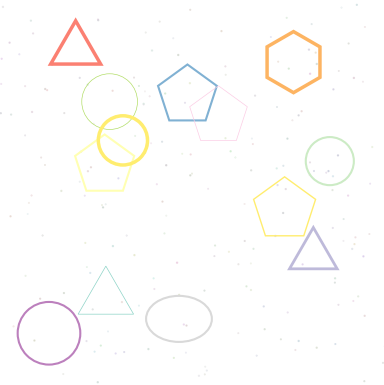[{"shape": "triangle", "thickness": 0.5, "radius": 0.42, "center": [0.275, 0.226]}, {"shape": "pentagon", "thickness": 1.5, "radius": 0.4, "center": [0.272, 0.57]}, {"shape": "triangle", "thickness": 2, "radius": 0.36, "center": [0.814, 0.338]}, {"shape": "triangle", "thickness": 2.5, "radius": 0.37, "center": [0.197, 0.871]}, {"shape": "pentagon", "thickness": 1.5, "radius": 0.4, "center": [0.487, 0.752]}, {"shape": "hexagon", "thickness": 2.5, "radius": 0.4, "center": [0.762, 0.839]}, {"shape": "circle", "thickness": 0.5, "radius": 0.36, "center": [0.285, 0.736]}, {"shape": "pentagon", "thickness": 0.5, "radius": 0.39, "center": [0.568, 0.698]}, {"shape": "oval", "thickness": 1.5, "radius": 0.43, "center": [0.465, 0.172]}, {"shape": "circle", "thickness": 1.5, "radius": 0.41, "center": [0.127, 0.134]}, {"shape": "circle", "thickness": 1.5, "radius": 0.31, "center": [0.857, 0.582]}, {"shape": "pentagon", "thickness": 1, "radius": 0.42, "center": [0.739, 0.456]}, {"shape": "circle", "thickness": 2.5, "radius": 0.32, "center": [0.319, 0.635]}]